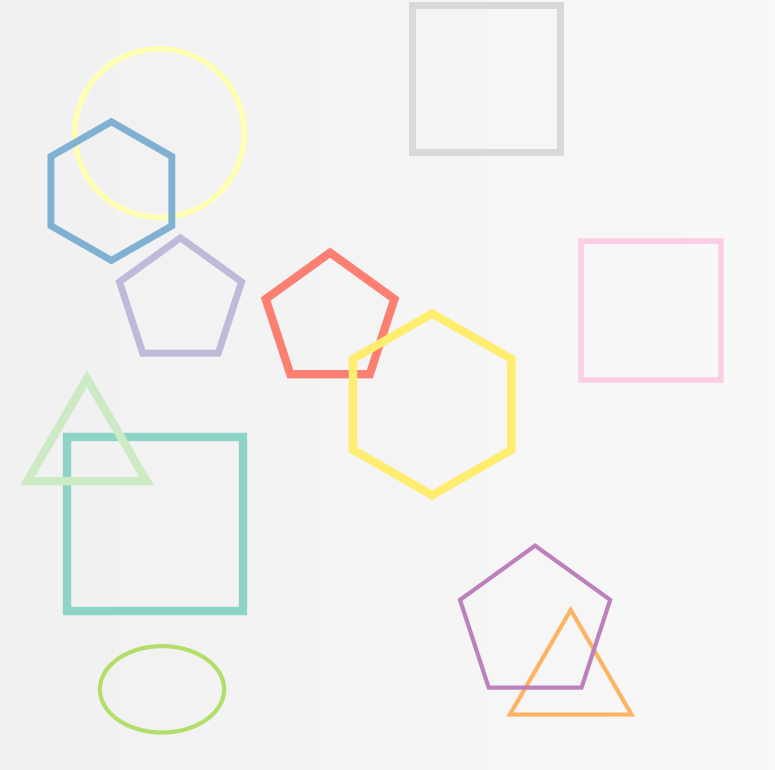[{"shape": "square", "thickness": 3, "radius": 0.57, "center": [0.2, 0.32]}, {"shape": "circle", "thickness": 2, "radius": 0.55, "center": [0.206, 0.827]}, {"shape": "pentagon", "thickness": 2.5, "radius": 0.41, "center": [0.233, 0.608]}, {"shape": "pentagon", "thickness": 3, "radius": 0.44, "center": [0.426, 0.585]}, {"shape": "hexagon", "thickness": 2.5, "radius": 0.45, "center": [0.144, 0.752]}, {"shape": "triangle", "thickness": 1.5, "radius": 0.45, "center": [0.736, 0.117]}, {"shape": "oval", "thickness": 1.5, "radius": 0.4, "center": [0.209, 0.105]}, {"shape": "square", "thickness": 2, "radius": 0.45, "center": [0.841, 0.597]}, {"shape": "square", "thickness": 2.5, "radius": 0.48, "center": [0.627, 0.899]}, {"shape": "pentagon", "thickness": 1.5, "radius": 0.51, "center": [0.69, 0.189]}, {"shape": "triangle", "thickness": 3, "radius": 0.44, "center": [0.112, 0.42]}, {"shape": "hexagon", "thickness": 3, "radius": 0.59, "center": [0.558, 0.475]}]